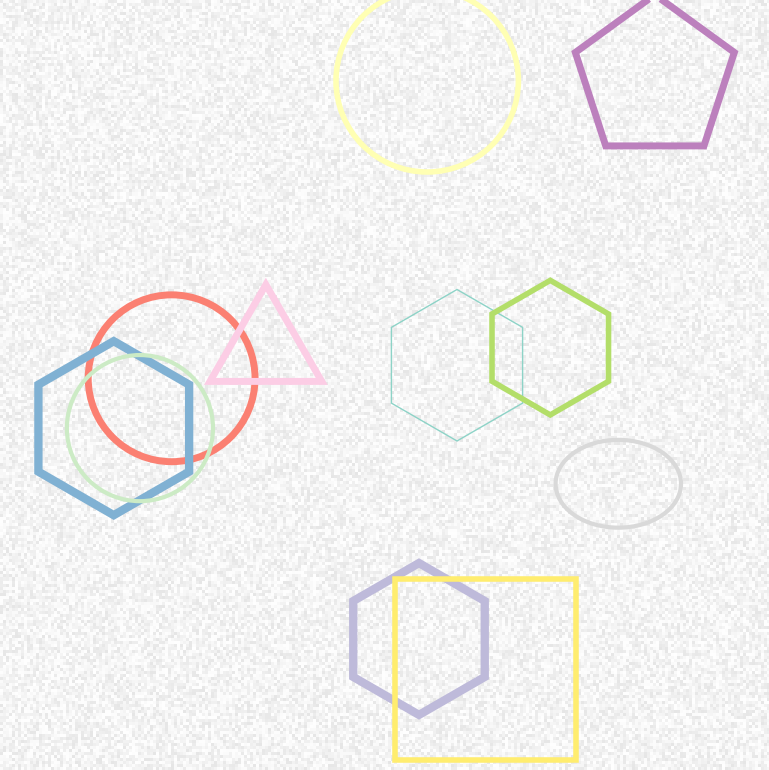[{"shape": "hexagon", "thickness": 0.5, "radius": 0.49, "center": [0.594, 0.526]}, {"shape": "circle", "thickness": 2, "radius": 0.59, "center": [0.555, 0.895]}, {"shape": "hexagon", "thickness": 3, "radius": 0.49, "center": [0.544, 0.17]}, {"shape": "circle", "thickness": 2.5, "radius": 0.54, "center": [0.223, 0.509]}, {"shape": "hexagon", "thickness": 3, "radius": 0.57, "center": [0.148, 0.444]}, {"shape": "hexagon", "thickness": 2, "radius": 0.44, "center": [0.715, 0.549]}, {"shape": "triangle", "thickness": 2.5, "radius": 0.42, "center": [0.345, 0.547]}, {"shape": "oval", "thickness": 1.5, "radius": 0.41, "center": [0.803, 0.372]}, {"shape": "pentagon", "thickness": 2.5, "radius": 0.54, "center": [0.85, 0.898]}, {"shape": "circle", "thickness": 1.5, "radius": 0.47, "center": [0.182, 0.444]}, {"shape": "square", "thickness": 2, "radius": 0.59, "center": [0.63, 0.13]}]